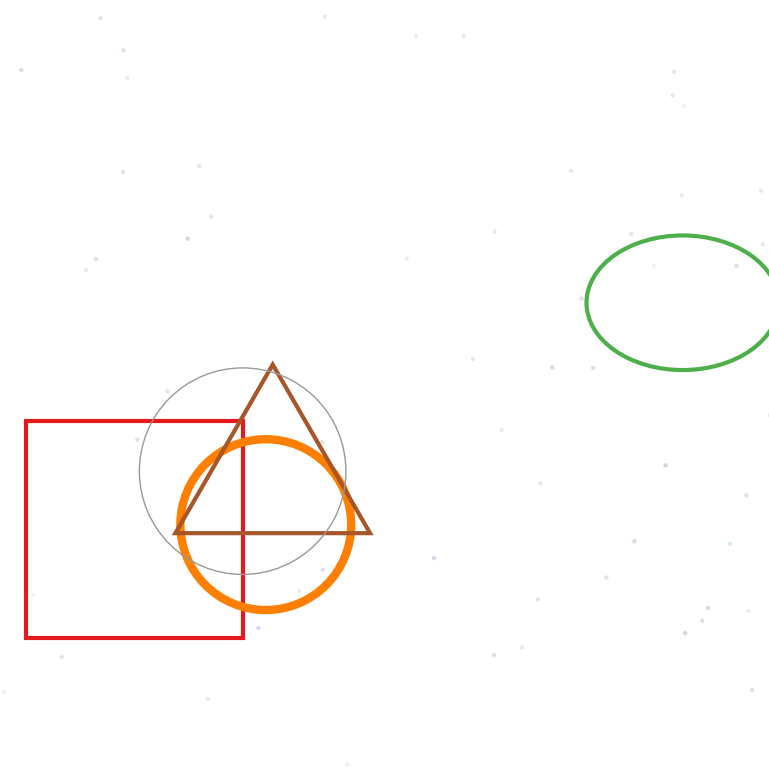[{"shape": "square", "thickness": 1.5, "radius": 0.7, "center": [0.175, 0.313]}, {"shape": "oval", "thickness": 1.5, "radius": 0.62, "center": [0.887, 0.607]}, {"shape": "circle", "thickness": 3, "radius": 0.55, "center": [0.345, 0.319]}, {"shape": "triangle", "thickness": 1.5, "radius": 0.73, "center": [0.354, 0.381]}, {"shape": "circle", "thickness": 0.5, "radius": 0.67, "center": [0.315, 0.388]}]